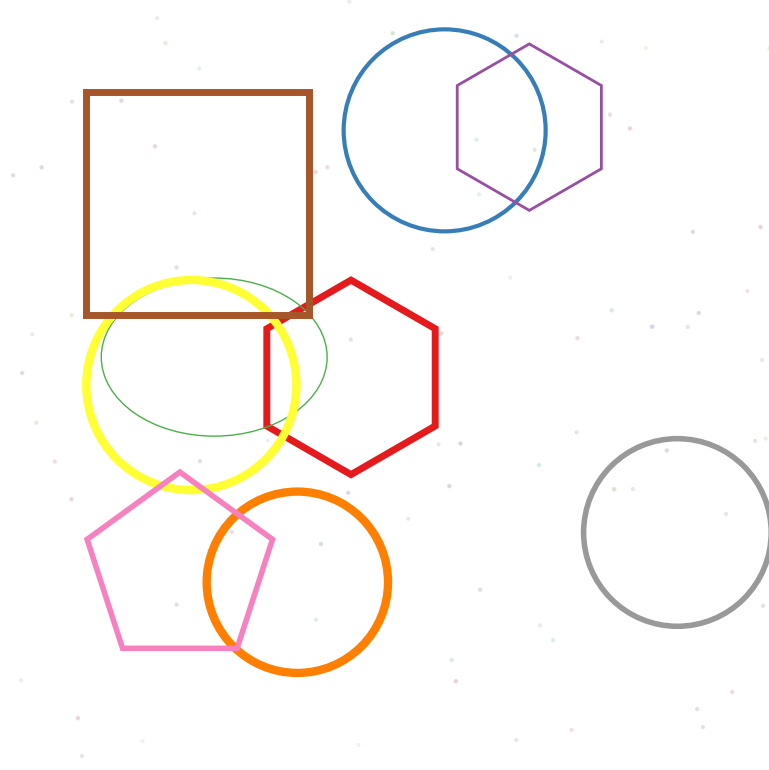[{"shape": "hexagon", "thickness": 2.5, "radius": 0.63, "center": [0.456, 0.51]}, {"shape": "circle", "thickness": 1.5, "radius": 0.66, "center": [0.577, 0.831]}, {"shape": "oval", "thickness": 0.5, "radius": 0.73, "center": [0.278, 0.536]}, {"shape": "hexagon", "thickness": 1, "radius": 0.54, "center": [0.687, 0.835]}, {"shape": "circle", "thickness": 3, "radius": 0.59, "center": [0.386, 0.244]}, {"shape": "circle", "thickness": 3, "radius": 0.68, "center": [0.249, 0.5]}, {"shape": "square", "thickness": 2.5, "radius": 0.73, "center": [0.256, 0.736]}, {"shape": "pentagon", "thickness": 2, "radius": 0.63, "center": [0.234, 0.26]}, {"shape": "circle", "thickness": 2, "radius": 0.61, "center": [0.88, 0.308]}]